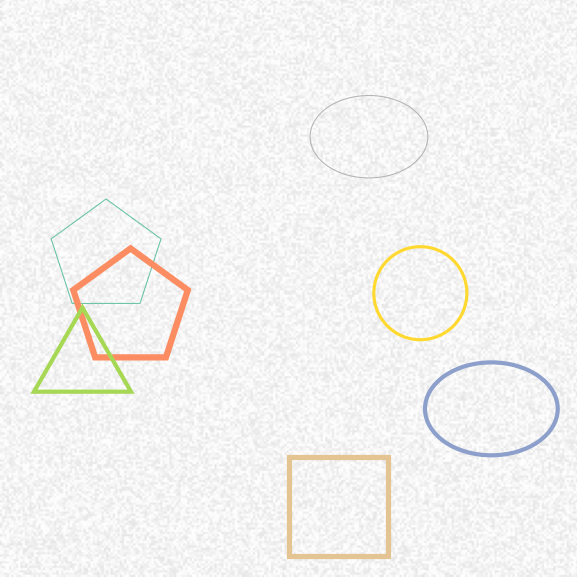[{"shape": "pentagon", "thickness": 0.5, "radius": 0.5, "center": [0.184, 0.555]}, {"shape": "pentagon", "thickness": 3, "radius": 0.52, "center": [0.226, 0.465]}, {"shape": "oval", "thickness": 2, "radius": 0.57, "center": [0.851, 0.291]}, {"shape": "triangle", "thickness": 2, "radius": 0.49, "center": [0.143, 0.369]}, {"shape": "circle", "thickness": 1.5, "radius": 0.4, "center": [0.728, 0.491]}, {"shape": "square", "thickness": 2.5, "radius": 0.43, "center": [0.586, 0.123]}, {"shape": "oval", "thickness": 0.5, "radius": 0.51, "center": [0.639, 0.762]}]